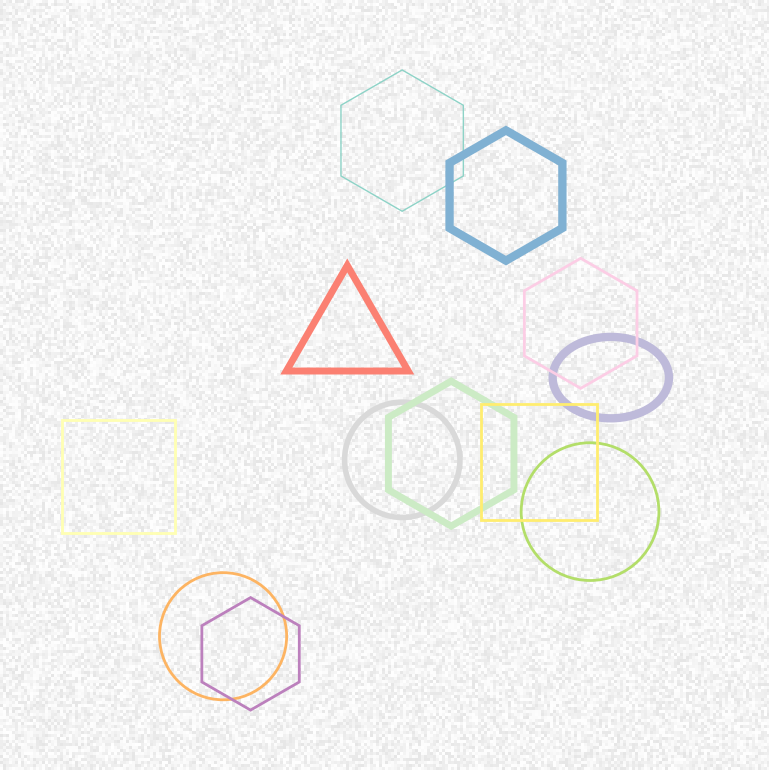[{"shape": "hexagon", "thickness": 0.5, "radius": 0.46, "center": [0.522, 0.817]}, {"shape": "square", "thickness": 1, "radius": 0.37, "center": [0.154, 0.381]}, {"shape": "oval", "thickness": 3, "radius": 0.38, "center": [0.793, 0.51]}, {"shape": "triangle", "thickness": 2.5, "radius": 0.46, "center": [0.451, 0.564]}, {"shape": "hexagon", "thickness": 3, "radius": 0.42, "center": [0.657, 0.746]}, {"shape": "circle", "thickness": 1, "radius": 0.41, "center": [0.29, 0.174]}, {"shape": "circle", "thickness": 1, "radius": 0.45, "center": [0.766, 0.336]}, {"shape": "hexagon", "thickness": 1, "radius": 0.42, "center": [0.754, 0.58]}, {"shape": "circle", "thickness": 2, "radius": 0.37, "center": [0.522, 0.403]}, {"shape": "hexagon", "thickness": 1, "radius": 0.37, "center": [0.325, 0.151]}, {"shape": "hexagon", "thickness": 2.5, "radius": 0.47, "center": [0.586, 0.411]}, {"shape": "square", "thickness": 1, "radius": 0.38, "center": [0.7, 0.4]}]